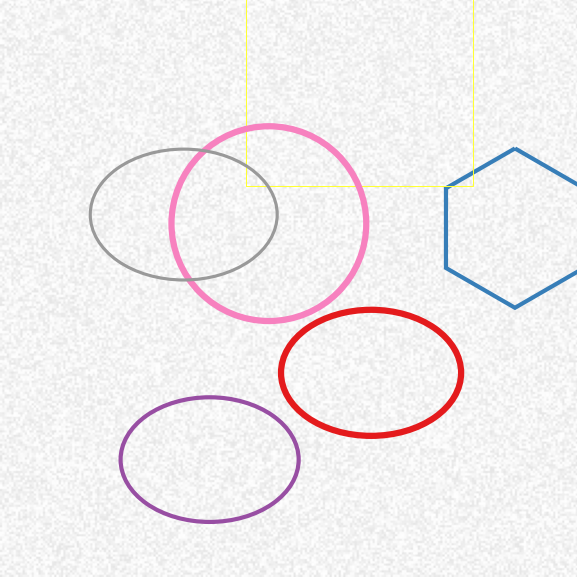[{"shape": "oval", "thickness": 3, "radius": 0.78, "center": [0.643, 0.354]}, {"shape": "hexagon", "thickness": 2, "radius": 0.69, "center": [0.892, 0.604]}, {"shape": "oval", "thickness": 2, "radius": 0.77, "center": [0.363, 0.203]}, {"shape": "square", "thickness": 0.5, "radius": 0.98, "center": [0.623, 0.873]}, {"shape": "circle", "thickness": 3, "radius": 0.84, "center": [0.466, 0.612]}, {"shape": "oval", "thickness": 1.5, "radius": 0.81, "center": [0.318, 0.628]}]